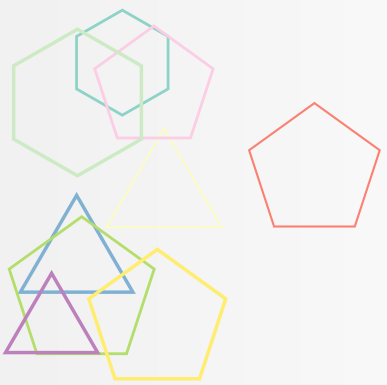[{"shape": "hexagon", "thickness": 2, "radius": 0.68, "center": [0.316, 0.837]}, {"shape": "triangle", "thickness": 1, "radius": 0.86, "center": [0.423, 0.495]}, {"shape": "pentagon", "thickness": 1.5, "radius": 0.89, "center": [0.811, 0.555]}, {"shape": "triangle", "thickness": 2.5, "radius": 0.84, "center": [0.198, 0.325]}, {"shape": "pentagon", "thickness": 2, "radius": 0.98, "center": [0.211, 0.24]}, {"shape": "pentagon", "thickness": 2, "radius": 0.8, "center": [0.397, 0.772]}, {"shape": "triangle", "thickness": 2.5, "radius": 0.69, "center": [0.133, 0.153]}, {"shape": "hexagon", "thickness": 2.5, "radius": 0.95, "center": [0.2, 0.734]}, {"shape": "pentagon", "thickness": 2.5, "radius": 0.93, "center": [0.406, 0.166]}]